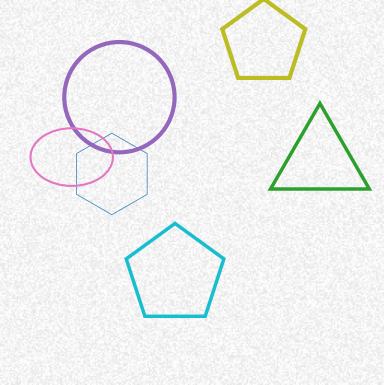[{"shape": "hexagon", "thickness": 0.5, "radius": 0.53, "center": [0.291, 0.548]}, {"shape": "triangle", "thickness": 2.5, "radius": 0.74, "center": [0.831, 0.583]}, {"shape": "circle", "thickness": 3, "radius": 0.72, "center": [0.31, 0.748]}, {"shape": "oval", "thickness": 1.5, "radius": 0.54, "center": [0.186, 0.592]}, {"shape": "pentagon", "thickness": 3, "radius": 0.57, "center": [0.685, 0.889]}, {"shape": "pentagon", "thickness": 2.5, "radius": 0.67, "center": [0.455, 0.286]}]